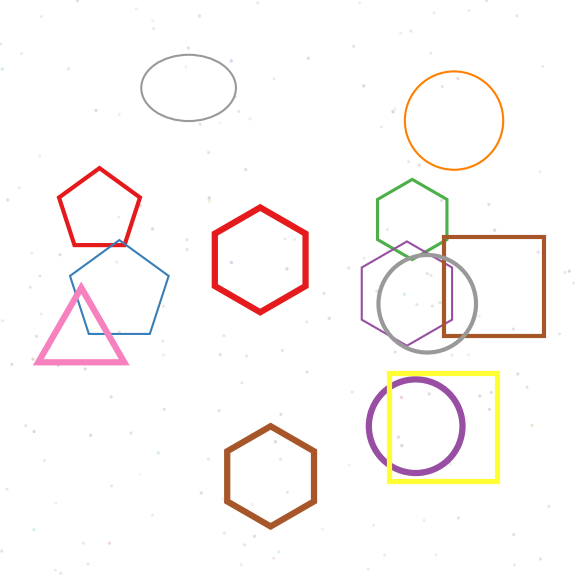[{"shape": "hexagon", "thickness": 3, "radius": 0.45, "center": [0.451, 0.549]}, {"shape": "pentagon", "thickness": 2, "radius": 0.37, "center": [0.172, 0.634]}, {"shape": "pentagon", "thickness": 1, "radius": 0.45, "center": [0.207, 0.494]}, {"shape": "hexagon", "thickness": 1.5, "radius": 0.35, "center": [0.714, 0.619]}, {"shape": "hexagon", "thickness": 1, "radius": 0.45, "center": [0.705, 0.491]}, {"shape": "circle", "thickness": 3, "radius": 0.41, "center": [0.72, 0.261]}, {"shape": "circle", "thickness": 1, "radius": 0.43, "center": [0.786, 0.79]}, {"shape": "square", "thickness": 2.5, "radius": 0.47, "center": [0.767, 0.259]}, {"shape": "square", "thickness": 2, "radius": 0.43, "center": [0.856, 0.503]}, {"shape": "hexagon", "thickness": 3, "radius": 0.43, "center": [0.469, 0.174]}, {"shape": "triangle", "thickness": 3, "radius": 0.43, "center": [0.141, 0.415]}, {"shape": "oval", "thickness": 1, "radius": 0.41, "center": [0.327, 0.847]}, {"shape": "circle", "thickness": 2, "radius": 0.42, "center": [0.74, 0.473]}]